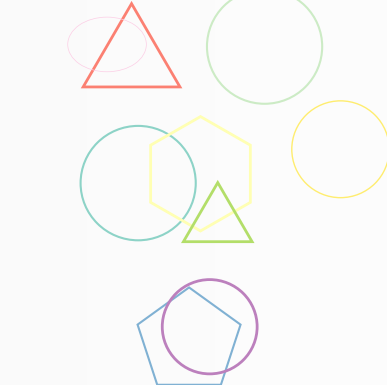[{"shape": "circle", "thickness": 1.5, "radius": 0.74, "center": [0.357, 0.524]}, {"shape": "hexagon", "thickness": 2, "radius": 0.74, "center": [0.517, 0.549]}, {"shape": "triangle", "thickness": 2, "radius": 0.72, "center": [0.34, 0.846]}, {"shape": "pentagon", "thickness": 1.5, "radius": 0.7, "center": [0.488, 0.114]}, {"shape": "triangle", "thickness": 2, "radius": 0.51, "center": [0.562, 0.423]}, {"shape": "oval", "thickness": 0.5, "radius": 0.51, "center": [0.276, 0.885]}, {"shape": "circle", "thickness": 2, "radius": 0.61, "center": [0.541, 0.151]}, {"shape": "circle", "thickness": 1.5, "radius": 0.74, "center": [0.683, 0.879]}, {"shape": "circle", "thickness": 1, "radius": 0.63, "center": [0.879, 0.612]}]